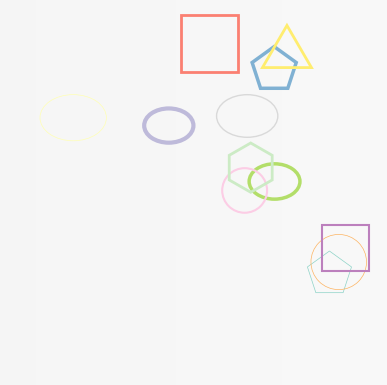[{"shape": "pentagon", "thickness": 0.5, "radius": 0.3, "center": [0.85, 0.288]}, {"shape": "oval", "thickness": 0.5, "radius": 0.43, "center": [0.189, 0.694]}, {"shape": "oval", "thickness": 3, "radius": 0.32, "center": [0.436, 0.674]}, {"shape": "square", "thickness": 2, "radius": 0.37, "center": [0.541, 0.887]}, {"shape": "pentagon", "thickness": 2.5, "radius": 0.3, "center": [0.708, 0.819]}, {"shape": "circle", "thickness": 0.5, "radius": 0.36, "center": [0.874, 0.319]}, {"shape": "oval", "thickness": 2.5, "radius": 0.33, "center": [0.709, 0.529]}, {"shape": "circle", "thickness": 1.5, "radius": 0.29, "center": [0.631, 0.505]}, {"shape": "oval", "thickness": 1, "radius": 0.4, "center": [0.638, 0.699]}, {"shape": "square", "thickness": 1.5, "radius": 0.3, "center": [0.891, 0.356]}, {"shape": "hexagon", "thickness": 2, "radius": 0.32, "center": [0.647, 0.565]}, {"shape": "triangle", "thickness": 2, "radius": 0.36, "center": [0.741, 0.861]}]